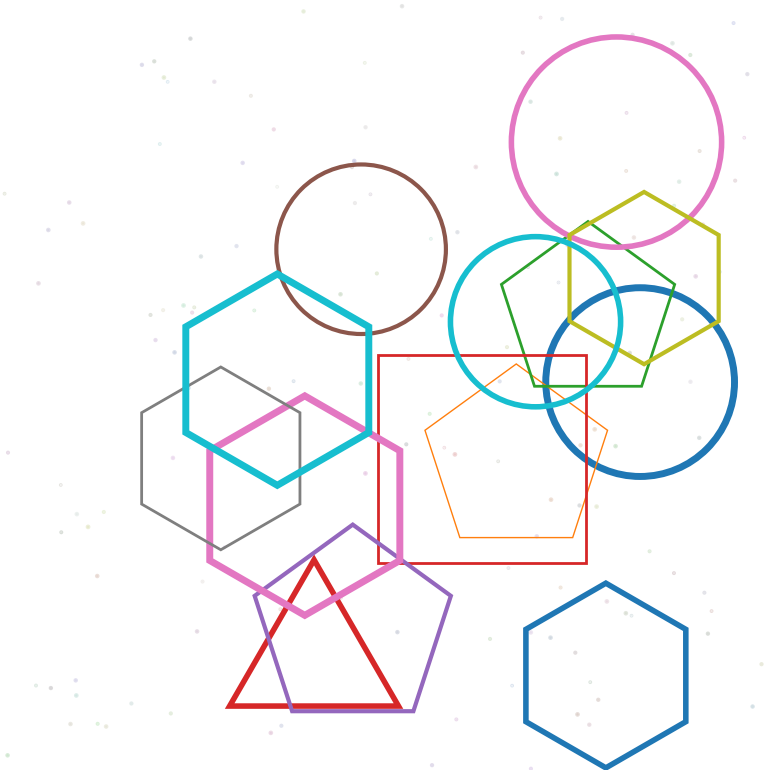[{"shape": "circle", "thickness": 2.5, "radius": 0.61, "center": [0.831, 0.504]}, {"shape": "hexagon", "thickness": 2, "radius": 0.6, "center": [0.787, 0.123]}, {"shape": "pentagon", "thickness": 0.5, "radius": 0.62, "center": [0.67, 0.403]}, {"shape": "pentagon", "thickness": 1, "radius": 0.59, "center": [0.764, 0.594]}, {"shape": "triangle", "thickness": 2, "radius": 0.63, "center": [0.408, 0.146]}, {"shape": "square", "thickness": 1, "radius": 0.68, "center": [0.626, 0.404]}, {"shape": "pentagon", "thickness": 1.5, "radius": 0.67, "center": [0.458, 0.185]}, {"shape": "circle", "thickness": 1.5, "radius": 0.55, "center": [0.469, 0.676]}, {"shape": "hexagon", "thickness": 2.5, "radius": 0.71, "center": [0.396, 0.343]}, {"shape": "circle", "thickness": 2, "radius": 0.68, "center": [0.801, 0.815]}, {"shape": "hexagon", "thickness": 1, "radius": 0.59, "center": [0.287, 0.405]}, {"shape": "hexagon", "thickness": 1.5, "radius": 0.56, "center": [0.836, 0.639]}, {"shape": "circle", "thickness": 2, "radius": 0.55, "center": [0.695, 0.582]}, {"shape": "hexagon", "thickness": 2.5, "radius": 0.69, "center": [0.36, 0.507]}]